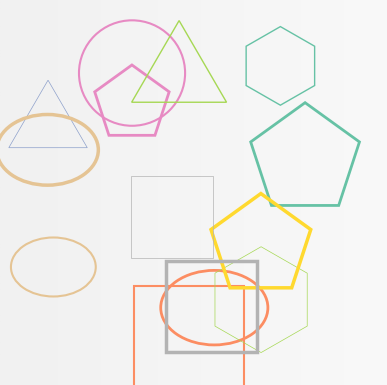[{"shape": "hexagon", "thickness": 1, "radius": 0.51, "center": [0.724, 0.829]}, {"shape": "pentagon", "thickness": 2, "radius": 0.74, "center": [0.787, 0.586]}, {"shape": "oval", "thickness": 2, "radius": 0.69, "center": [0.553, 0.201]}, {"shape": "square", "thickness": 1.5, "radius": 0.71, "center": [0.487, 0.116]}, {"shape": "triangle", "thickness": 0.5, "radius": 0.58, "center": [0.124, 0.675]}, {"shape": "circle", "thickness": 1.5, "radius": 0.68, "center": [0.341, 0.81]}, {"shape": "pentagon", "thickness": 2, "radius": 0.5, "center": [0.34, 0.73]}, {"shape": "triangle", "thickness": 1, "radius": 0.71, "center": [0.462, 0.805]}, {"shape": "hexagon", "thickness": 0.5, "radius": 0.69, "center": [0.674, 0.222]}, {"shape": "pentagon", "thickness": 2.5, "radius": 0.68, "center": [0.673, 0.362]}, {"shape": "oval", "thickness": 1.5, "radius": 0.55, "center": [0.138, 0.307]}, {"shape": "oval", "thickness": 2.5, "radius": 0.66, "center": [0.123, 0.611]}, {"shape": "square", "thickness": 2.5, "radius": 0.59, "center": [0.546, 0.204]}, {"shape": "square", "thickness": 0.5, "radius": 0.53, "center": [0.444, 0.437]}]